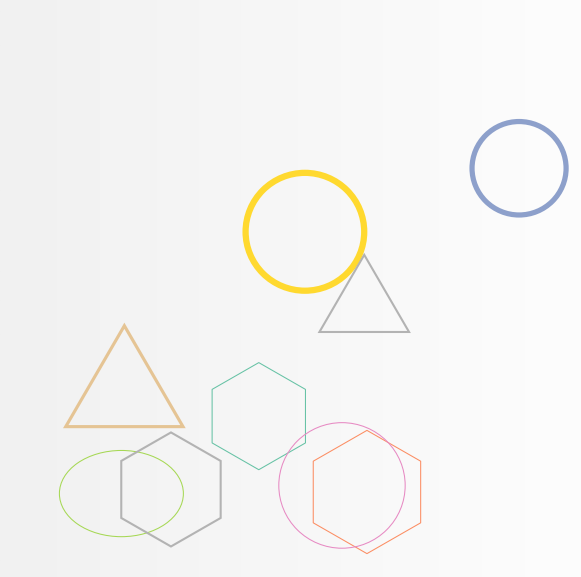[{"shape": "hexagon", "thickness": 0.5, "radius": 0.46, "center": [0.445, 0.279]}, {"shape": "hexagon", "thickness": 0.5, "radius": 0.53, "center": [0.631, 0.147]}, {"shape": "circle", "thickness": 2.5, "radius": 0.4, "center": [0.893, 0.708]}, {"shape": "circle", "thickness": 0.5, "radius": 0.54, "center": [0.588, 0.159]}, {"shape": "oval", "thickness": 0.5, "radius": 0.53, "center": [0.209, 0.144]}, {"shape": "circle", "thickness": 3, "radius": 0.51, "center": [0.525, 0.598]}, {"shape": "triangle", "thickness": 1.5, "radius": 0.58, "center": [0.214, 0.319]}, {"shape": "hexagon", "thickness": 1, "radius": 0.49, "center": [0.294, 0.152]}, {"shape": "triangle", "thickness": 1, "radius": 0.45, "center": [0.627, 0.469]}]